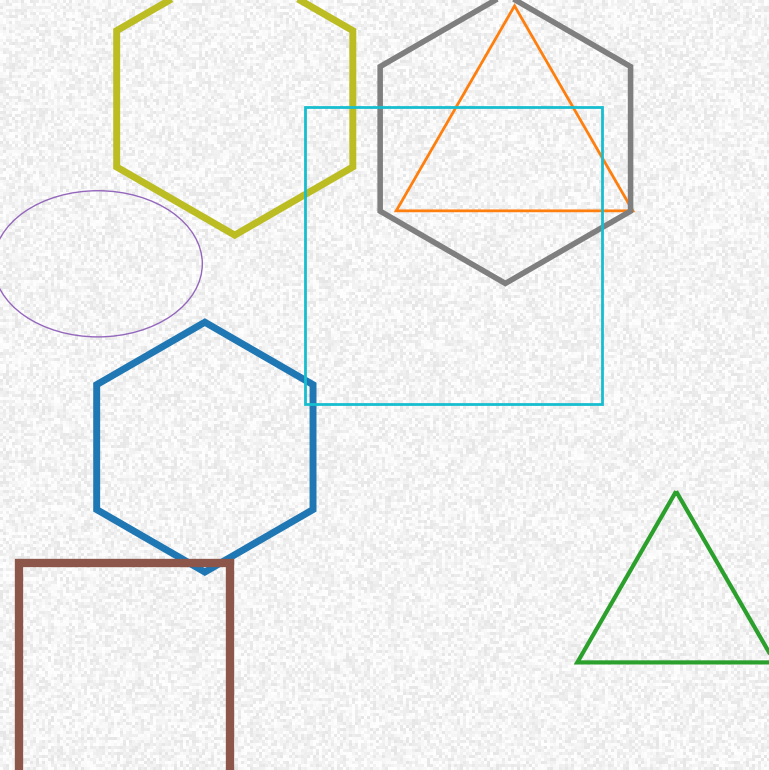[{"shape": "hexagon", "thickness": 2.5, "radius": 0.81, "center": [0.266, 0.419]}, {"shape": "triangle", "thickness": 1, "radius": 0.89, "center": [0.668, 0.815]}, {"shape": "triangle", "thickness": 1.5, "radius": 0.74, "center": [0.878, 0.214]}, {"shape": "oval", "thickness": 0.5, "radius": 0.68, "center": [0.127, 0.657]}, {"shape": "square", "thickness": 3, "radius": 0.69, "center": [0.162, 0.132]}, {"shape": "hexagon", "thickness": 2, "radius": 0.94, "center": [0.656, 0.82]}, {"shape": "hexagon", "thickness": 2.5, "radius": 0.89, "center": [0.305, 0.872]}, {"shape": "square", "thickness": 1, "radius": 0.96, "center": [0.589, 0.668]}]